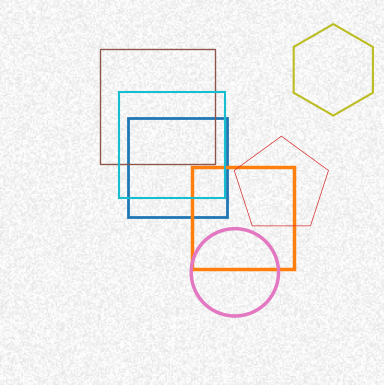[{"shape": "square", "thickness": 2, "radius": 0.64, "center": [0.462, 0.566]}, {"shape": "square", "thickness": 2.5, "radius": 0.66, "center": [0.632, 0.434]}, {"shape": "pentagon", "thickness": 0.5, "radius": 0.64, "center": [0.731, 0.517]}, {"shape": "square", "thickness": 1, "radius": 0.74, "center": [0.409, 0.723]}, {"shape": "circle", "thickness": 2.5, "radius": 0.57, "center": [0.61, 0.293]}, {"shape": "hexagon", "thickness": 1.5, "radius": 0.59, "center": [0.866, 0.819]}, {"shape": "square", "thickness": 1.5, "radius": 0.69, "center": [0.447, 0.623]}]